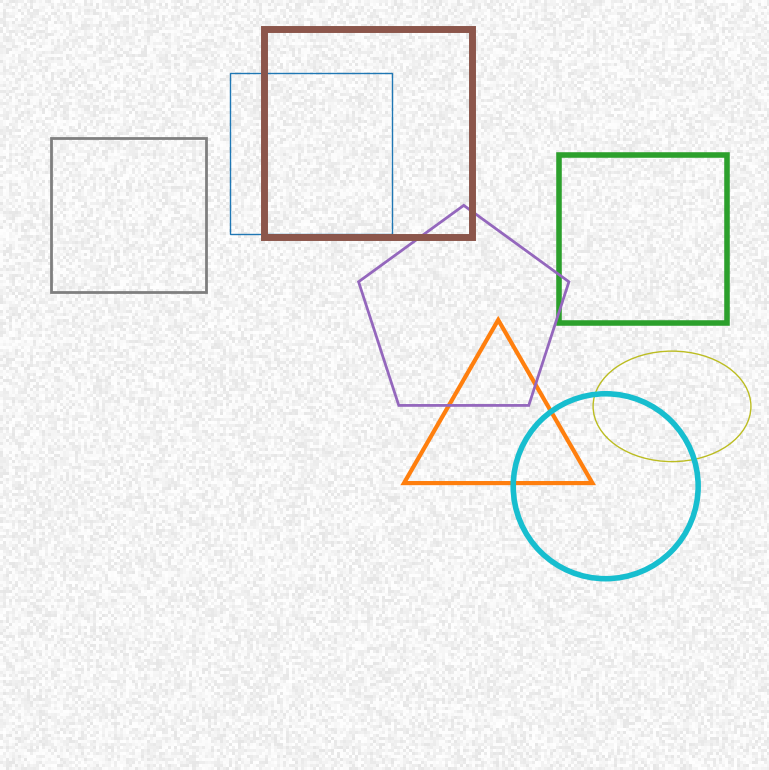[{"shape": "square", "thickness": 0.5, "radius": 0.52, "center": [0.404, 0.801]}, {"shape": "triangle", "thickness": 1.5, "radius": 0.71, "center": [0.647, 0.443]}, {"shape": "square", "thickness": 2, "radius": 0.55, "center": [0.835, 0.689]}, {"shape": "pentagon", "thickness": 1, "radius": 0.72, "center": [0.602, 0.59]}, {"shape": "square", "thickness": 2.5, "radius": 0.68, "center": [0.478, 0.827]}, {"shape": "square", "thickness": 1, "radius": 0.5, "center": [0.167, 0.721]}, {"shape": "oval", "thickness": 0.5, "radius": 0.51, "center": [0.873, 0.472]}, {"shape": "circle", "thickness": 2, "radius": 0.6, "center": [0.787, 0.369]}]